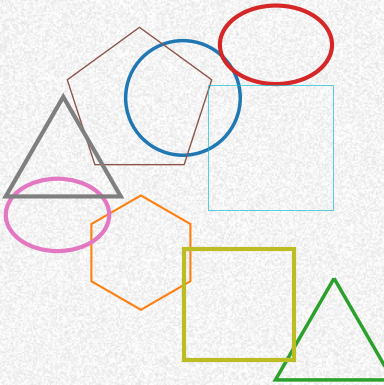[{"shape": "circle", "thickness": 2.5, "radius": 0.74, "center": [0.475, 0.746]}, {"shape": "hexagon", "thickness": 1.5, "radius": 0.74, "center": [0.366, 0.344]}, {"shape": "triangle", "thickness": 2.5, "radius": 0.88, "center": [0.868, 0.101]}, {"shape": "oval", "thickness": 3, "radius": 0.73, "center": [0.717, 0.884]}, {"shape": "pentagon", "thickness": 1, "radius": 0.99, "center": [0.362, 0.732]}, {"shape": "oval", "thickness": 3, "radius": 0.67, "center": [0.149, 0.442]}, {"shape": "triangle", "thickness": 3, "radius": 0.86, "center": [0.164, 0.576]}, {"shape": "square", "thickness": 3, "radius": 0.72, "center": [0.62, 0.209]}, {"shape": "square", "thickness": 0.5, "radius": 0.81, "center": [0.703, 0.616]}]